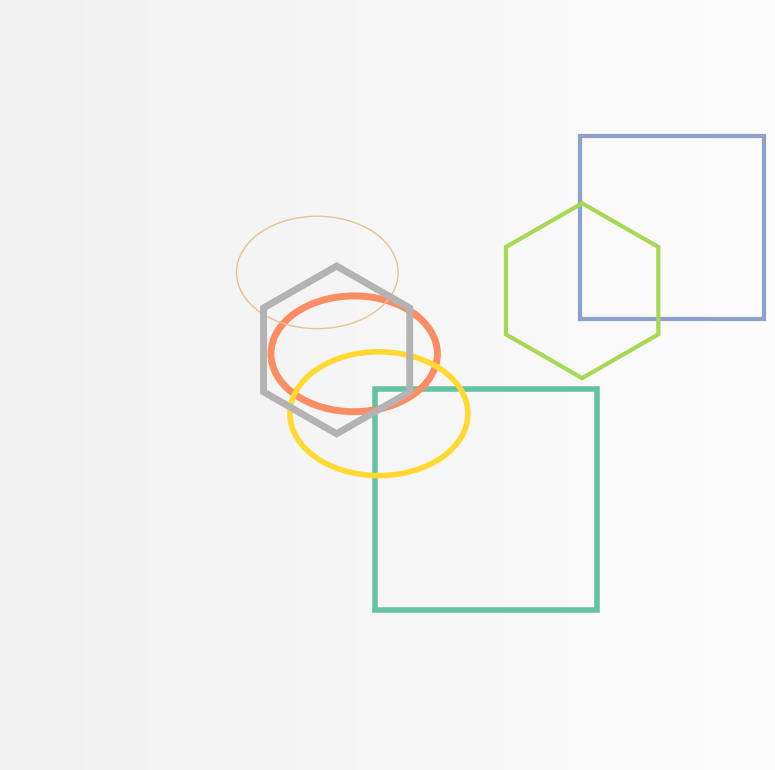[{"shape": "square", "thickness": 2, "radius": 0.72, "center": [0.627, 0.352]}, {"shape": "oval", "thickness": 2.5, "radius": 0.54, "center": [0.457, 0.541]}, {"shape": "square", "thickness": 1.5, "radius": 0.59, "center": [0.868, 0.704]}, {"shape": "hexagon", "thickness": 1.5, "radius": 0.57, "center": [0.751, 0.622]}, {"shape": "oval", "thickness": 2, "radius": 0.57, "center": [0.489, 0.463]}, {"shape": "oval", "thickness": 0.5, "radius": 0.52, "center": [0.409, 0.646]}, {"shape": "hexagon", "thickness": 2.5, "radius": 0.54, "center": [0.434, 0.546]}]